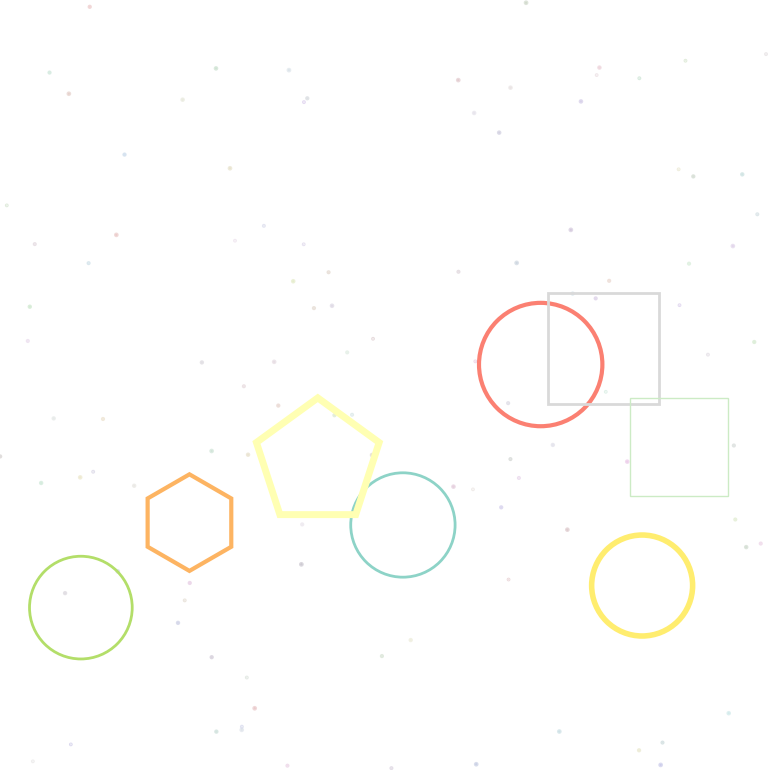[{"shape": "circle", "thickness": 1, "radius": 0.34, "center": [0.523, 0.318]}, {"shape": "pentagon", "thickness": 2.5, "radius": 0.42, "center": [0.413, 0.399]}, {"shape": "circle", "thickness": 1.5, "radius": 0.4, "center": [0.702, 0.527]}, {"shape": "hexagon", "thickness": 1.5, "radius": 0.31, "center": [0.246, 0.321]}, {"shape": "circle", "thickness": 1, "radius": 0.33, "center": [0.105, 0.211]}, {"shape": "square", "thickness": 1, "radius": 0.36, "center": [0.784, 0.547]}, {"shape": "square", "thickness": 0.5, "radius": 0.32, "center": [0.882, 0.42]}, {"shape": "circle", "thickness": 2, "radius": 0.33, "center": [0.834, 0.24]}]